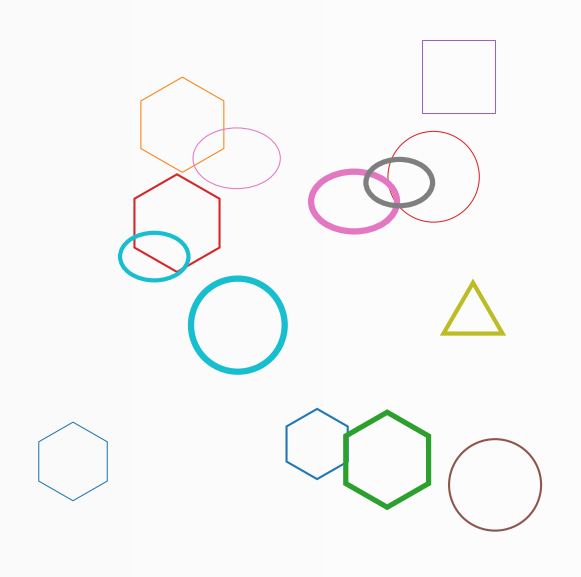[{"shape": "hexagon", "thickness": 1, "radius": 0.3, "center": [0.546, 0.23]}, {"shape": "hexagon", "thickness": 0.5, "radius": 0.34, "center": [0.126, 0.2]}, {"shape": "hexagon", "thickness": 0.5, "radius": 0.41, "center": [0.314, 0.783]}, {"shape": "hexagon", "thickness": 2.5, "radius": 0.41, "center": [0.666, 0.203]}, {"shape": "circle", "thickness": 0.5, "radius": 0.39, "center": [0.746, 0.693]}, {"shape": "hexagon", "thickness": 1, "radius": 0.42, "center": [0.305, 0.613]}, {"shape": "square", "thickness": 0.5, "radius": 0.31, "center": [0.789, 0.866]}, {"shape": "circle", "thickness": 1, "radius": 0.4, "center": [0.852, 0.159]}, {"shape": "oval", "thickness": 3, "radius": 0.37, "center": [0.609, 0.65]}, {"shape": "oval", "thickness": 0.5, "radius": 0.38, "center": [0.407, 0.725]}, {"shape": "oval", "thickness": 2.5, "radius": 0.29, "center": [0.687, 0.683]}, {"shape": "triangle", "thickness": 2, "radius": 0.29, "center": [0.814, 0.451]}, {"shape": "circle", "thickness": 3, "radius": 0.4, "center": [0.409, 0.436]}, {"shape": "oval", "thickness": 2, "radius": 0.29, "center": [0.265, 0.555]}]